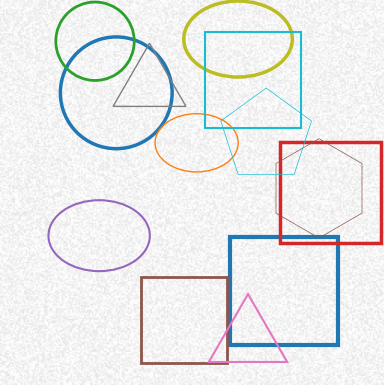[{"shape": "square", "thickness": 3, "radius": 0.7, "center": [0.737, 0.245]}, {"shape": "circle", "thickness": 2.5, "radius": 0.73, "center": [0.302, 0.759]}, {"shape": "oval", "thickness": 1, "radius": 0.54, "center": [0.511, 0.629]}, {"shape": "circle", "thickness": 2, "radius": 0.51, "center": [0.247, 0.893]}, {"shape": "square", "thickness": 2.5, "radius": 0.66, "center": [0.857, 0.5]}, {"shape": "oval", "thickness": 1.5, "radius": 0.66, "center": [0.258, 0.388]}, {"shape": "hexagon", "thickness": 0.5, "radius": 0.64, "center": [0.829, 0.511]}, {"shape": "square", "thickness": 2, "radius": 0.56, "center": [0.477, 0.169]}, {"shape": "triangle", "thickness": 1.5, "radius": 0.59, "center": [0.644, 0.119]}, {"shape": "triangle", "thickness": 1, "radius": 0.55, "center": [0.388, 0.778]}, {"shape": "oval", "thickness": 2.5, "radius": 0.7, "center": [0.618, 0.899]}, {"shape": "pentagon", "thickness": 0.5, "radius": 0.62, "center": [0.691, 0.647]}, {"shape": "square", "thickness": 1.5, "radius": 0.62, "center": [0.656, 0.792]}]